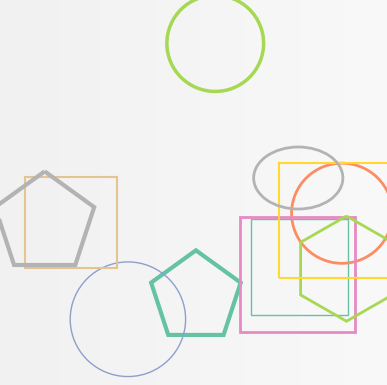[{"shape": "pentagon", "thickness": 3, "radius": 0.61, "center": [0.506, 0.228]}, {"shape": "square", "thickness": 1, "radius": 0.63, "center": [0.773, 0.306]}, {"shape": "circle", "thickness": 2, "radius": 0.65, "center": [0.883, 0.446]}, {"shape": "circle", "thickness": 1, "radius": 0.74, "center": [0.33, 0.171]}, {"shape": "square", "thickness": 2, "radius": 0.75, "center": [0.768, 0.286]}, {"shape": "circle", "thickness": 2.5, "radius": 0.62, "center": [0.555, 0.887]}, {"shape": "hexagon", "thickness": 2, "radius": 0.68, "center": [0.894, 0.302]}, {"shape": "square", "thickness": 1.5, "radius": 0.75, "center": [0.871, 0.427]}, {"shape": "square", "thickness": 1.5, "radius": 0.59, "center": [0.183, 0.422]}, {"shape": "pentagon", "thickness": 3, "radius": 0.67, "center": [0.115, 0.42]}, {"shape": "oval", "thickness": 2, "radius": 0.58, "center": [0.77, 0.538]}]